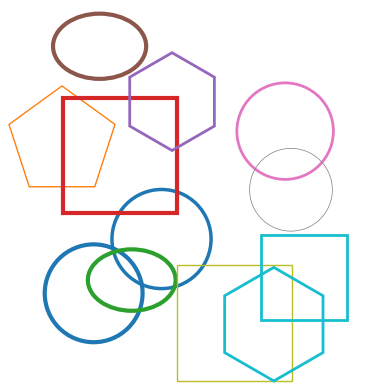[{"shape": "circle", "thickness": 2.5, "radius": 0.64, "center": [0.42, 0.379]}, {"shape": "circle", "thickness": 3, "radius": 0.64, "center": [0.243, 0.238]}, {"shape": "pentagon", "thickness": 1, "radius": 0.72, "center": [0.161, 0.632]}, {"shape": "oval", "thickness": 3, "radius": 0.57, "center": [0.342, 0.273]}, {"shape": "square", "thickness": 3, "radius": 0.75, "center": [0.312, 0.597]}, {"shape": "hexagon", "thickness": 2, "radius": 0.63, "center": [0.447, 0.736]}, {"shape": "oval", "thickness": 3, "radius": 0.6, "center": [0.259, 0.88]}, {"shape": "circle", "thickness": 2, "radius": 0.63, "center": [0.741, 0.659]}, {"shape": "circle", "thickness": 0.5, "radius": 0.54, "center": [0.756, 0.507]}, {"shape": "square", "thickness": 1, "radius": 0.75, "center": [0.61, 0.161]}, {"shape": "hexagon", "thickness": 2, "radius": 0.74, "center": [0.711, 0.158]}, {"shape": "square", "thickness": 2, "radius": 0.55, "center": [0.789, 0.28]}]